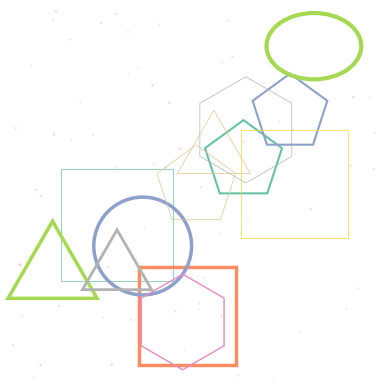[{"shape": "pentagon", "thickness": 1.5, "radius": 0.53, "center": [0.633, 0.583]}, {"shape": "square", "thickness": 0.5, "radius": 0.73, "center": [0.305, 0.416]}, {"shape": "square", "thickness": 2.5, "radius": 0.63, "center": [0.487, 0.178]}, {"shape": "pentagon", "thickness": 1.5, "radius": 0.51, "center": [0.753, 0.707]}, {"shape": "circle", "thickness": 2.5, "radius": 0.63, "center": [0.371, 0.361]}, {"shape": "hexagon", "thickness": 1, "radius": 0.62, "center": [0.474, 0.164]}, {"shape": "triangle", "thickness": 2.5, "radius": 0.67, "center": [0.137, 0.292]}, {"shape": "oval", "thickness": 3, "radius": 0.62, "center": [0.815, 0.88]}, {"shape": "square", "thickness": 0.5, "radius": 0.7, "center": [0.765, 0.523]}, {"shape": "pentagon", "thickness": 0.5, "radius": 0.54, "center": [0.51, 0.516]}, {"shape": "triangle", "thickness": 0.5, "radius": 0.55, "center": [0.555, 0.604]}, {"shape": "triangle", "thickness": 2, "radius": 0.52, "center": [0.304, 0.299]}, {"shape": "hexagon", "thickness": 0.5, "radius": 0.69, "center": [0.639, 0.663]}]